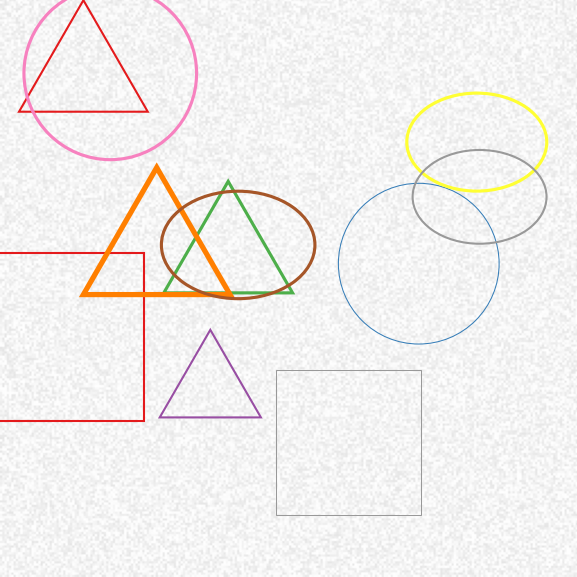[{"shape": "triangle", "thickness": 1, "radius": 0.64, "center": [0.144, 0.87]}, {"shape": "square", "thickness": 1, "radius": 0.73, "center": [0.102, 0.416]}, {"shape": "circle", "thickness": 0.5, "radius": 0.7, "center": [0.725, 0.543]}, {"shape": "triangle", "thickness": 1.5, "radius": 0.64, "center": [0.395, 0.556]}, {"shape": "triangle", "thickness": 1, "radius": 0.51, "center": [0.364, 0.327]}, {"shape": "triangle", "thickness": 2.5, "radius": 0.73, "center": [0.271, 0.562]}, {"shape": "oval", "thickness": 1.5, "radius": 0.61, "center": [0.826, 0.753]}, {"shape": "oval", "thickness": 1.5, "radius": 0.66, "center": [0.412, 0.575]}, {"shape": "circle", "thickness": 1.5, "radius": 0.75, "center": [0.191, 0.872]}, {"shape": "oval", "thickness": 1, "radius": 0.58, "center": [0.83, 0.658]}, {"shape": "square", "thickness": 0.5, "radius": 0.63, "center": [0.604, 0.232]}]